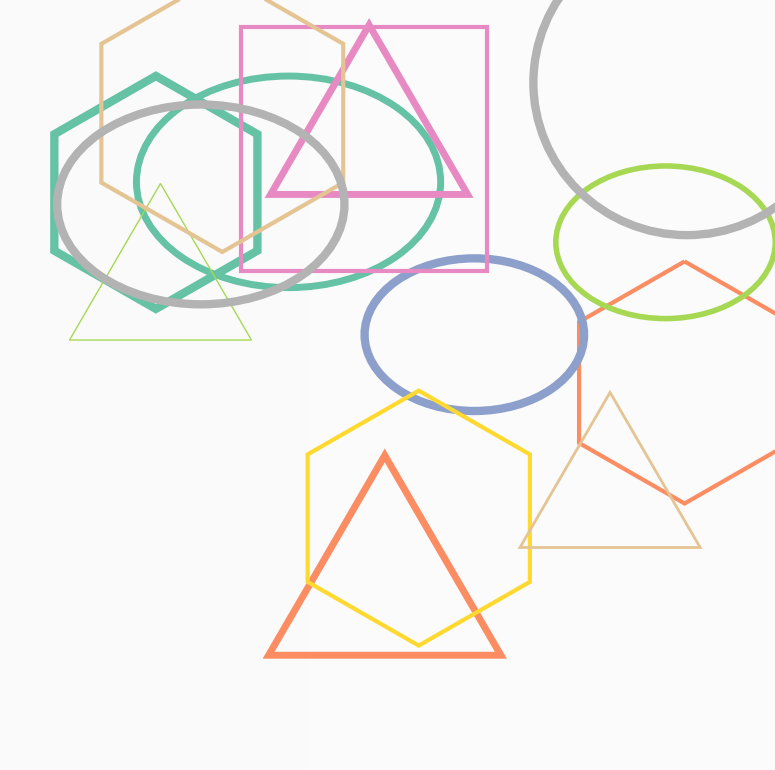[{"shape": "hexagon", "thickness": 3, "radius": 0.76, "center": [0.201, 0.75]}, {"shape": "oval", "thickness": 2.5, "radius": 0.98, "center": [0.372, 0.764]}, {"shape": "triangle", "thickness": 2.5, "radius": 0.87, "center": [0.496, 0.236]}, {"shape": "hexagon", "thickness": 1.5, "radius": 0.79, "center": [0.883, 0.503]}, {"shape": "oval", "thickness": 3, "radius": 0.71, "center": [0.612, 0.565]}, {"shape": "triangle", "thickness": 2.5, "radius": 0.73, "center": [0.476, 0.821]}, {"shape": "square", "thickness": 1.5, "radius": 0.79, "center": [0.469, 0.807]}, {"shape": "triangle", "thickness": 0.5, "radius": 0.68, "center": [0.207, 0.626]}, {"shape": "oval", "thickness": 2, "radius": 0.71, "center": [0.859, 0.685]}, {"shape": "hexagon", "thickness": 1.5, "radius": 0.83, "center": [0.54, 0.327]}, {"shape": "hexagon", "thickness": 1.5, "radius": 0.9, "center": [0.287, 0.853]}, {"shape": "triangle", "thickness": 1, "radius": 0.67, "center": [0.787, 0.356]}, {"shape": "circle", "thickness": 3, "radius": 0.99, "center": [0.886, 0.893]}, {"shape": "oval", "thickness": 3, "radius": 0.93, "center": [0.259, 0.735]}]